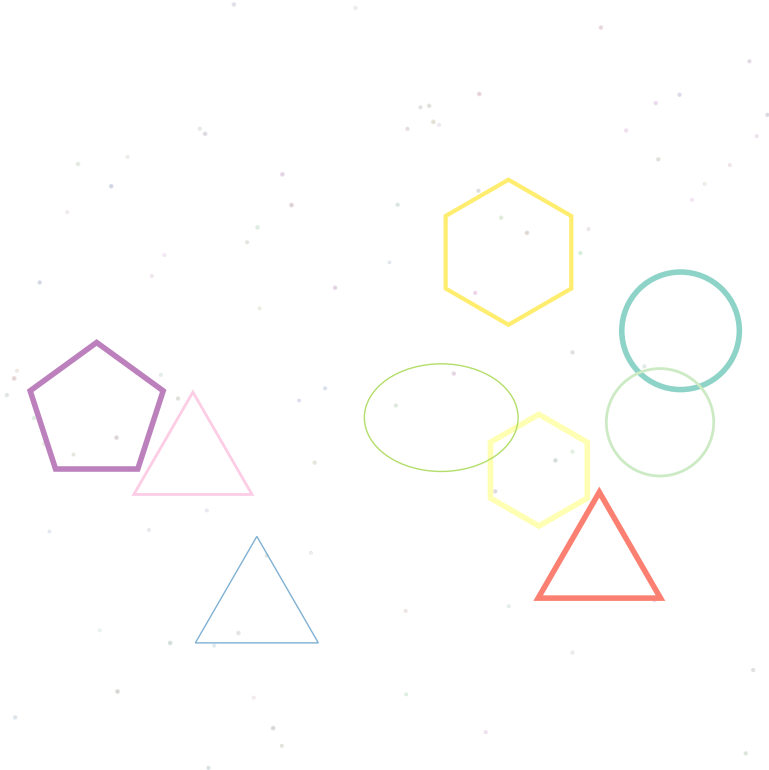[{"shape": "circle", "thickness": 2, "radius": 0.38, "center": [0.884, 0.57]}, {"shape": "hexagon", "thickness": 2, "radius": 0.36, "center": [0.7, 0.389]}, {"shape": "triangle", "thickness": 2, "radius": 0.46, "center": [0.778, 0.269]}, {"shape": "triangle", "thickness": 0.5, "radius": 0.46, "center": [0.334, 0.211]}, {"shape": "oval", "thickness": 0.5, "radius": 0.5, "center": [0.573, 0.458]}, {"shape": "triangle", "thickness": 1, "radius": 0.44, "center": [0.251, 0.402]}, {"shape": "pentagon", "thickness": 2, "radius": 0.45, "center": [0.126, 0.464]}, {"shape": "circle", "thickness": 1, "radius": 0.35, "center": [0.857, 0.452]}, {"shape": "hexagon", "thickness": 1.5, "radius": 0.47, "center": [0.66, 0.672]}]